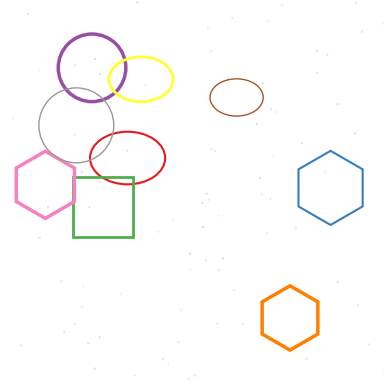[{"shape": "oval", "thickness": 1.5, "radius": 0.49, "center": [0.331, 0.59]}, {"shape": "hexagon", "thickness": 1.5, "radius": 0.48, "center": [0.859, 0.512]}, {"shape": "square", "thickness": 2, "radius": 0.39, "center": [0.267, 0.464]}, {"shape": "circle", "thickness": 2.5, "radius": 0.44, "center": [0.239, 0.824]}, {"shape": "hexagon", "thickness": 2.5, "radius": 0.42, "center": [0.753, 0.174]}, {"shape": "oval", "thickness": 2, "radius": 0.42, "center": [0.366, 0.794]}, {"shape": "oval", "thickness": 1, "radius": 0.35, "center": [0.615, 0.747]}, {"shape": "hexagon", "thickness": 2.5, "radius": 0.44, "center": [0.118, 0.52]}, {"shape": "circle", "thickness": 1, "radius": 0.49, "center": [0.198, 0.674]}]